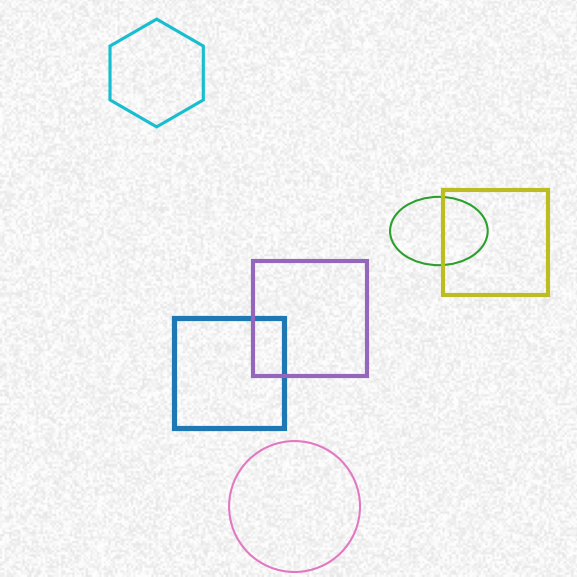[{"shape": "square", "thickness": 2.5, "radius": 0.48, "center": [0.396, 0.353]}, {"shape": "oval", "thickness": 1, "radius": 0.42, "center": [0.76, 0.599]}, {"shape": "square", "thickness": 2, "radius": 0.49, "center": [0.537, 0.448]}, {"shape": "circle", "thickness": 1, "radius": 0.57, "center": [0.51, 0.122]}, {"shape": "square", "thickness": 2, "radius": 0.46, "center": [0.858, 0.579]}, {"shape": "hexagon", "thickness": 1.5, "radius": 0.47, "center": [0.271, 0.873]}]